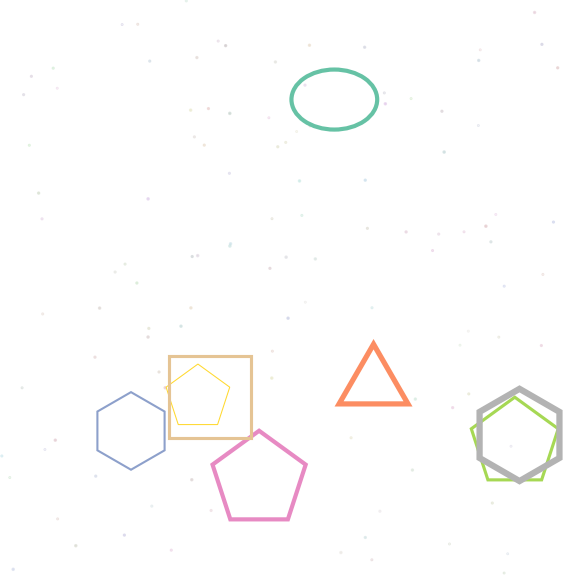[{"shape": "oval", "thickness": 2, "radius": 0.37, "center": [0.579, 0.827]}, {"shape": "triangle", "thickness": 2.5, "radius": 0.34, "center": [0.647, 0.334]}, {"shape": "hexagon", "thickness": 1, "radius": 0.34, "center": [0.227, 0.253]}, {"shape": "pentagon", "thickness": 2, "radius": 0.42, "center": [0.449, 0.168]}, {"shape": "pentagon", "thickness": 1.5, "radius": 0.4, "center": [0.891, 0.232]}, {"shape": "pentagon", "thickness": 0.5, "radius": 0.29, "center": [0.343, 0.311]}, {"shape": "square", "thickness": 1.5, "radius": 0.36, "center": [0.364, 0.312]}, {"shape": "hexagon", "thickness": 3, "radius": 0.4, "center": [0.9, 0.246]}]